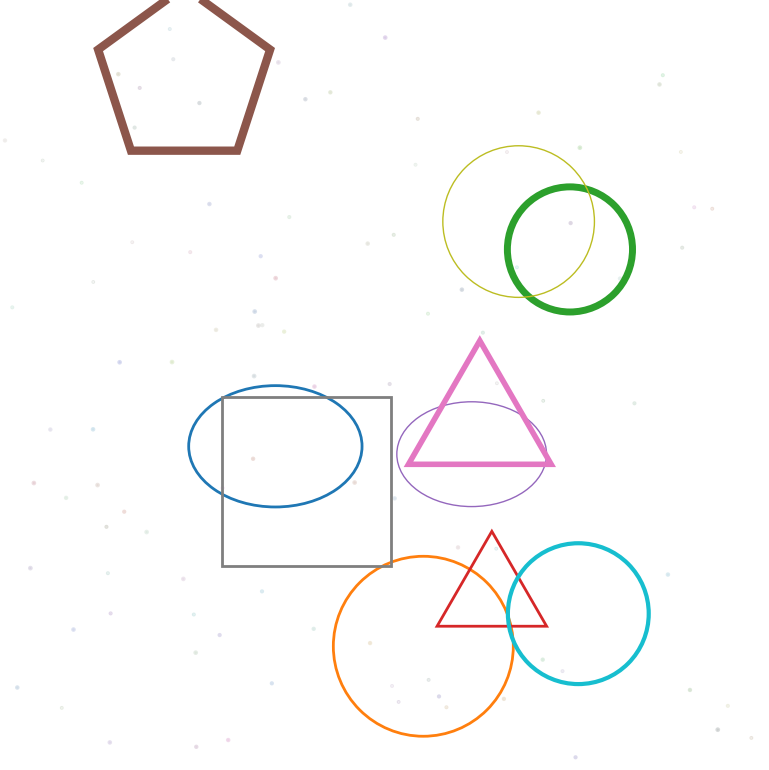[{"shape": "oval", "thickness": 1, "radius": 0.56, "center": [0.358, 0.42]}, {"shape": "circle", "thickness": 1, "radius": 0.58, "center": [0.55, 0.161]}, {"shape": "circle", "thickness": 2.5, "radius": 0.41, "center": [0.74, 0.676]}, {"shape": "triangle", "thickness": 1, "radius": 0.41, "center": [0.639, 0.228]}, {"shape": "oval", "thickness": 0.5, "radius": 0.49, "center": [0.613, 0.41]}, {"shape": "pentagon", "thickness": 3, "radius": 0.59, "center": [0.239, 0.899]}, {"shape": "triangle", "thickness": 2, "radius": 0.53, "center": [0.623, 0.451]}, {"shape": "square", "thickness": 1, "radius": 0.55, "center": [0.398, 0.375]}, {"shape": "circle", "thickness": 0.5, "radius": 0.49, "center": [0.674, 0.712]}, {"shape": "circle", "thickness": 1.5, "radius": 0.46, "center": [0.751, 0.203]}]